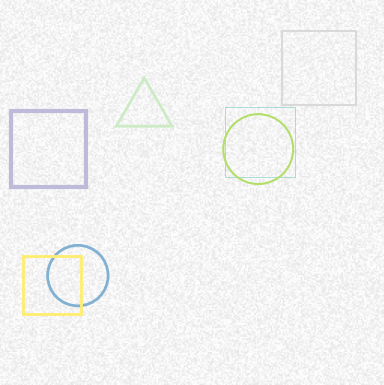[{"shape": "square", "thickness": 0.5, "radius": 0.46, "center": [0.676, 0.631]}, {"shape": "square", "thickness": 3, "radius": 0.49, "center": [0.126, 0.612]}, {"shape": "circle", "thickness": 2, "radius": 0.39, "center": [0.202, 0.284]}, {"shape": "circle", "thickness": 1.5, "radius": 0.45, "center": [0.671, 0.613]}, {"shape": "square", "thickness": 1.5, "radius": 0.48, "center": [0.829, 0.823]}, {"shape": "triangle", "thickness": 2, "radius": 0.42, "center": [0.375, 0.714]}, {"shape": "square", "thickness": 2, "radius": 0.38, "center": [0.134, 0.26]}]